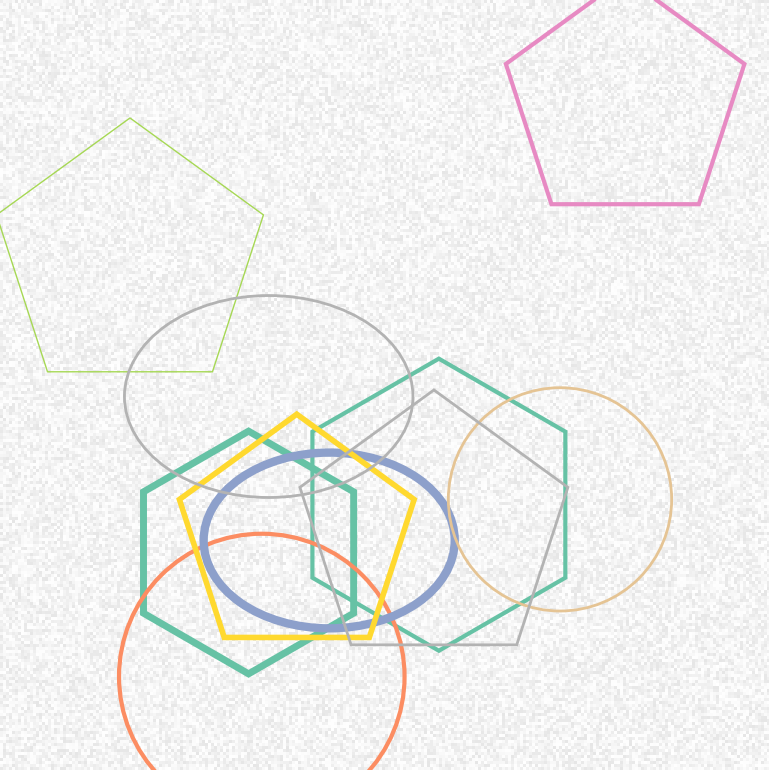[{"shape": "hexagon", "thickness": 2.5, "radius": 0.79, "center": [0.323, 0.282]}, {"shape": "hexagon", "thickness": 1.5, "radius": 0.95, "center": [0.57, 0.345]}, {"shape": "circle", "thickness": 1.5, "radius": 0.93, "center": [0.34, 0.121]}, {"shape": "oval", "thickness": 3, "radius": 0.82, "center": [0.428, 0.298]}, {"shape": "pentagon", "thickness": 1.5, "radius": 0.81, "center": [0.812, 0.867]}, {"shape": "pentagon", "thickness": 0.5, "radius": 0.91, "center": [0.169, 0.665]}, {"shape": "pentagon", "thickness": 2, "radius": 0.8, "center": [0.385, 0.302]}, {"shape": "circle", "thickness": 1, "radius": 0.73, "center": [0.727, 0.351]}, {"shape": "pentagon", "thickness": 1, "radius": 0.91, "center": [0.564, 0.311]}, {"shape": "oval", "thickness": 1, "radius": 0.94, "center": [0.349, 0.485]}]